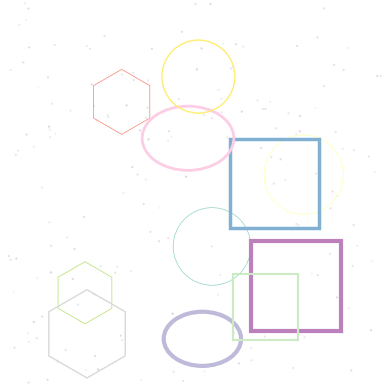[{"shape": "circle", "thickness": 0.5, "radius": 0.5, "center": [0.551, 0.36]}, {"shape": "circle", "thickness": 0.5, "radius": 0.52, "center": [0.789, 0.546]}, {"shape": "oval", "thickness": 3, "radius": 0.5, "center": [0.526, 0.12]}, {"shape": "hexagon", "thickness": 0.5, "radius": 0.42, "center": [0.316, 0.735]}, {"shape": "square", "thickness": 2.5, "radius": 0.58, "center": [0.713, 0.524]}, {"shape": "hexagon", "thickness": 0.5, "radius": 0.4, "center": [0.221, 0.24]}, {"shape": "oval", "thickness": 2, "radius": 0.6, "center": [0.488, 0.641]}, {"shape": "hexagon", "thickness": 1, "radius": 0.57, "center": [0.226, 0.133]}, {"shape": "square", "thickness": 3, "radius": 0.58, "center": [0.768, 0.257]}, {"shape": "square", "thickness": 1.5, "radius": 0.42, "center": [0.689, 0.203]}, {"shape": "circle", "thickness": 1, "radius": 0.47, "center": [0.515, 0.801]}]